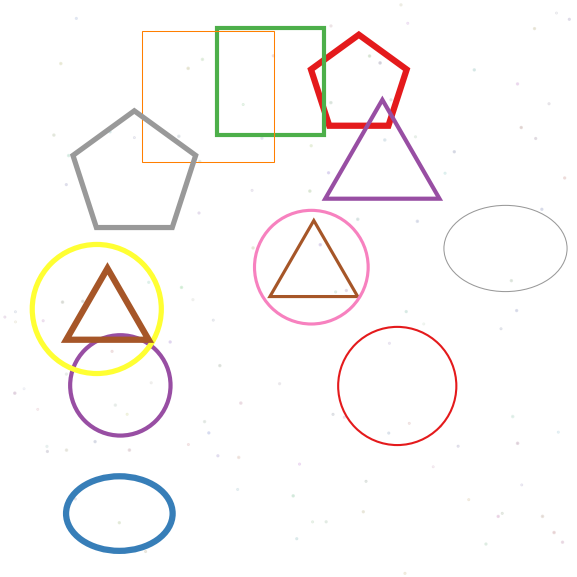[{"shape": "circle", "thickness": 1, "radius": 0.51, "center": [0.688, 0.331]}, {"shape": "pentagon", "thickness": 3, "radius": 0.44, "center": [0.621, 0.852]}, {"shape": "oval", "thickness": 3, "radius": 0.46, "center": [0.207, 0.11]}, {"shape": "square", "thickness": 2, "radius": 0.46, "center": [0.468, 0.858]}, {"shape": "circle", "thickness": 2, "radius": 0.43, "center": [0.208, 0.332]}, {"shape": "triangle", "thickness": 2, "radius": 0.57, "center": [0.662, 0.712]}, {"shape": "square", "thickness": 0.5, "radius": 0.57, "center": [0.36, 0.832]}, {"shape": "circle", "thickness": 2.5, "radius": 0.56, "center": [0.168, 0.464]}, {"shape": "triangle", "thickness": 1.5, "radius": 0.44, "center": [0.543, 0.53]}, {"shape": "triangle", "thickness": 3, "radius": 0.41, "center": [0.186, 0.452]}, {"shape": "circle", "thickness": 1.5, "radius": 0.49, "center": [0.539, 0.536]}, {"shape": "pentagon", "thickness": 2.5, "radius": 0.56, "center": [0.233, 0.696]}, {"shape": "oval", "thickness": 0.5, "radius": 0.53, "center": [0.875, 0.569]}]